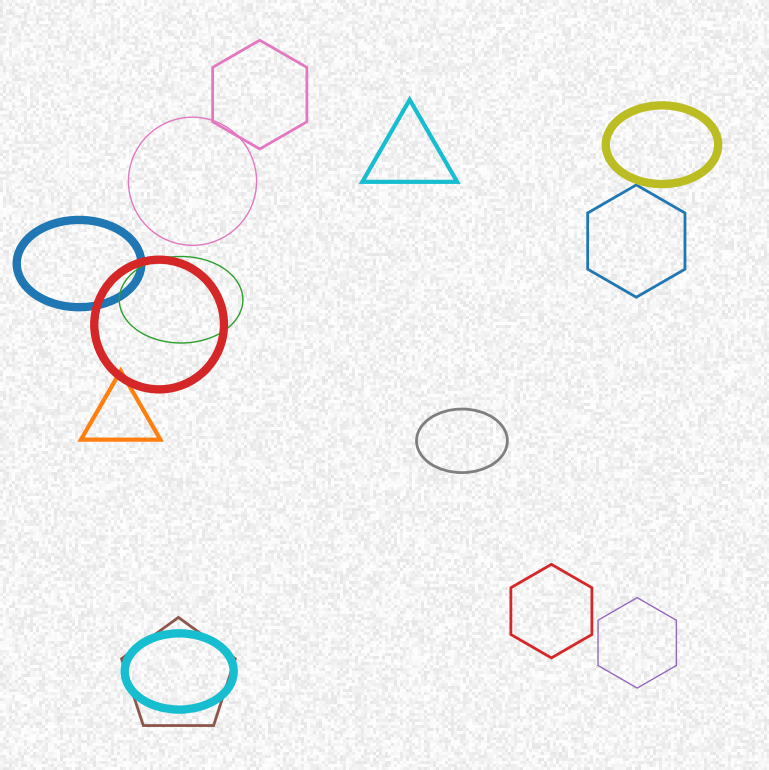[{"shape": "hexagon", "thickness": 1, "radius": 0.36, "center": [0.826, 0.687]}, {"shape": "oval", "thickness": 3, "radius": 0.4, "center": [0.103, 0.658]}, {"shape": "triangle", "thickness": 1.5, "radius": 0.3, "center": [0.157, 0.459]}, {"shape": "oval", "thickness": 0.5, "radius": 0.4, "center": [0.235, 0.611]}, {"shape": "hexagon", "thickness": 1, "radius": 0.3, "center": [0.716, 0.206]}, {"shape": "circle", "thickness": 3, "radius": 0.42, "center": [0.207, 0.579]}, {"shape": "hexagon", "thickness": 0.5, "radius": 0.29, "center": [0.828, 0.165]}, {"shape": "pentagon", "thickness": 1, "radius": 0.39, "center": [0.232, 0.121]}, {"shape": "circle", "thickness": 0.5, "radius": 0.42, "center": [0.25, 0.765]}, {"shape": "hexagon", "thickness": 1, "radius": 0.35, "center": [0.337, 0.877]}, {"shape": "oval", "thickness": 1, "radius": 0.29, "center": [0.6, 0.428]}, {"shape": "oval", "thickness": 3, "radius": 0.36, "center": [0.86, 0.812]}, {"shape": "triangle", "thickness": 1.5, "radius": 0.36, "center": [0.532, 0.799]}, {"shape": "oval", "thickness": 3, "radius": 0.35, "center": [0.233, 0.128]}]